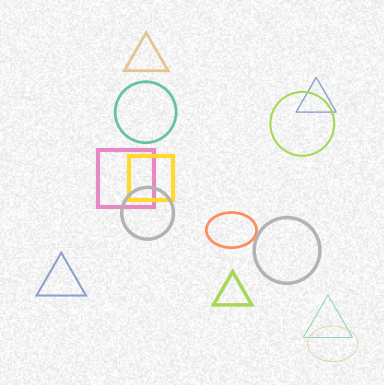[{"shape": "circle", "thickness": 2, "radius": 0.4, "center": [0.378, 0.709]}, {"shape": "triangle", "thickness": 0.5, "radius": 0.37, "center": [0.852, 0.16]}, {"shape": "oval", "thickness": 2, "radius": 0.33, "center": [0.601, 0.402]}, {"shape": "triangle", "thickness": 1.5, "radius": 0.37, "center": [0.159, 0.269]}, {"shape": "triangle", "thickness": 1, "radius": 0.3, "center": [0.821, 0.739]}, {"shape": "square", "thickness": 3, "radius": 0.37, "center": [0.328, 0.536]}, {"shape": "circle", "thickness": 1.5, "radius": 0.41, "center": [0.785, 0.678]}, {"shape": "triangle", "thickness": 2.5, "radius": 0.29, "center": [0.604, 0.237]}, {"shape": "square", "thickness": 3, "radius": 0.29, "center": [0.392, 0.538]}, {"shape": "triangle", "thickness": 2, "radius": 0.33, "center": [0.38, 0.849]}, {"shape": "oval", "thickness": 0.5, "radius": 0.33, "center": [0.864, 0.107]}, {"shape": "circle", "thickness": 2.5, "radius": 0.34, "center": [0.383, 0.446]}, {"shape": "circle", "thickness": 2.5, "radius": 0.43, "center": [0.746, 0.35]}]